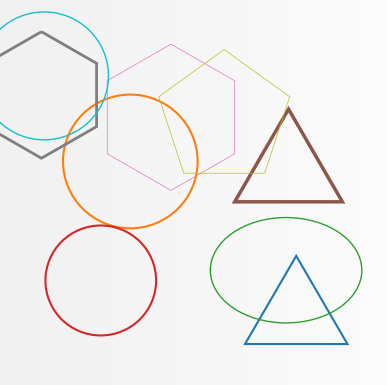[{"shape": "triangle", "thickness": 1.5, "radius": 0.76, "center": [0.764, 0.183]}, {"shape": "circle", "thickness": 1.5, "radius": 0.87, "center": [0.336, 0.581]}, {"shape": "oval", "thickness": 1, "radius": 0.98, "center": [0.738, 0.298]}, {"shape": "circle", "thickness": 1.5, "radius": 0.71, "center": [0.26, 0.271]}, {"shape": "triangle", "thickness": 2.5, "radius": 0.8, "center": [0.745, 0.556]}, {"shape": "hexagon", "thickness": 0.5, "radius": 0.95, "center": [0.441, 0.695]}, {"shape": "hexagon", "thickness": 2, "radius": 0.82, "center": [0.107, 0.753]}, {"shape": "pentagon", "thickness": 0.5, "radius": 0.89, "center": [0.579, 0.694]}, {"shape": "circle", "thickness": 1, "radius": 0.83, "center": [0.114, 0.803]}]